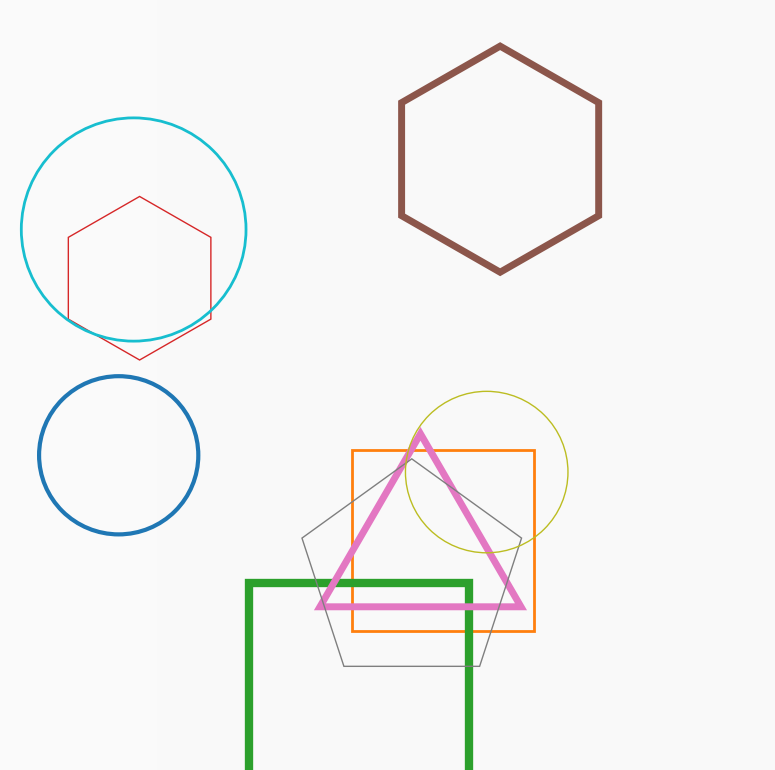[{"shape": "circle", "thickness": 1.5, "radius": 0.51, "center": [0.153, 0.409]}, {"shape": "square", "thickness": 1, "radius": 0.59, "center": [0.572, 0.298]}, {"shape": "square", "thickness": 3, "radius": 0.71, "center": [0.463, 0.102]}, {"shape": "hexagon", "thickness": 0.5, "radius": 0.53, "center": [0.18, 0.639]}, {"shape": "hexagon", "thickness": 2.5, "radius": 0.73, "center": [0.645, 0.793]}, {"shape": "triangle", "thickness": 2.5, "radius": 0.75, "center": [0.543, 0.287]}, {"shape": "pentagon", "thickness": 0.5, "radius": 0.74, "center": [0.531, 0.255]}, {"shape": "circle", "thickness": 0.5, "radius": 0.52, "center": [0.628, 0.387]}, {"shape": "circle", "thickness": 1, "radius": 0.72, "center": [0.172, 0.702]}]